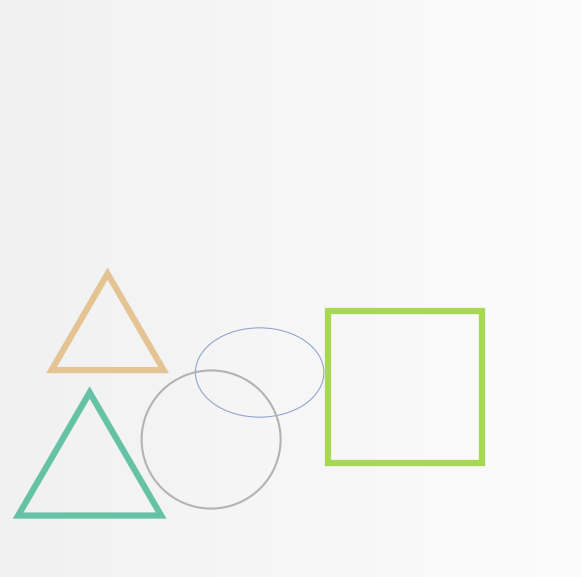[{"shape": "triangle", "thickness": 3, "radius": 0.71, "center": [0.154, 0.177]}, {"shape": "oval", "thickness": 0.5, "radius": 0.55, "center": [0.447, 0.354]}, {"shape": "square", "thickness": 3, "radius": 0.66, "center": [0.697, 0.329]}, {"shape": "triangle", "thickness": 3, "radius": 0.56, "center": [0.185, 0.414]}, {"shape": "circle", "thickness": 1, "radius": 0.6, "center": [0.363, 0.238]}]